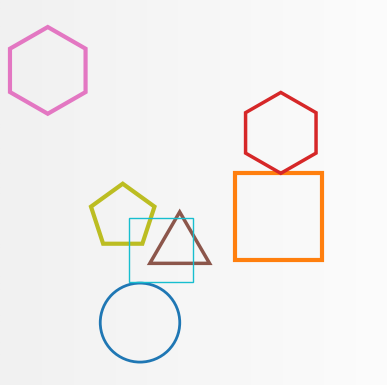[{"shape": "circle", "thickness": 2, "radius": 0.51, "center": [0.361, 0.162]}, {"shape": "square", "thickness": 3, "radius": 0.57, "center": [0.718, 0.438]}, {"shape": "hexagon", "thickness": 2.5, "radius": 0.53, "center": [0.725, 0.655]}, {"shape": "triangle", "thickness": 2.5, "radius": 0.44, "center": [0.464, 0.36]}, {"shape": "hexagon", "thickness": 3, "radius": 0.56, "center": [0.123, 0.817]}, {"shape": "pentagon", "thickness": 3, "radius": 0.43, "center": [0.317, 0.437]}, {"shape": "square", "thickness": 1, "radius": 0.41, "center": [0.416, 0.351]}]